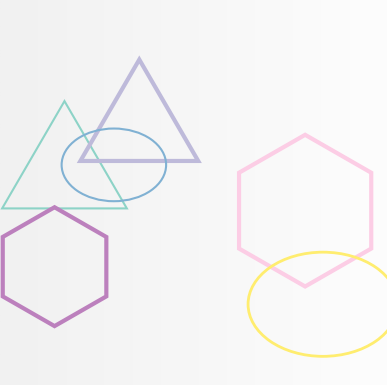[{"shape": "triangle", "thickness": 1.5, "radius": 0.93, "center": [0.166, 0.552]}, {"shape": "triangle", "thickness": 3, "radius": 0.88, "center": [0.359, 0.67]}, {"shape": "oval", "thickness": 1.5, "radius": 0.67, "center": [0.294, 0.572]}, {"shape": "hexagon", "thickness": 3, "radius": 0.98, "center": [0.787, 0.453]}, {"shape": "hexagon", "thickness": 3, "radius": 0.77, "center": [0.141, 0.307]}, {"shape": "oval", "thickness": 2, "radius": 0.97, "center": [0.833, 0.21]}]